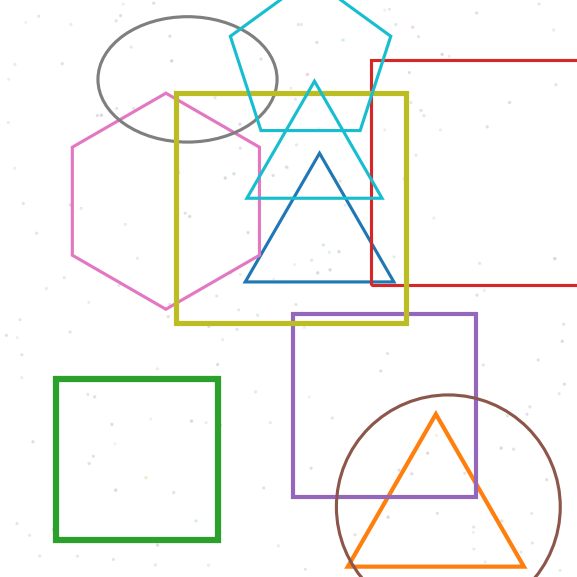[{"shape": "triangle", "thickness": 1.5, "radius": 0.74, "center": [0.553, 0.585]}, {"shape": "triangle", "thickness": 2, "radius": 0.88, "center": [0.755, 0.106]}, {"shape": "square", "thickness": 3, "radius": 0.7, "center": [0.237, 0.203]}, {"shape": "square", "thickness": 1.5, "radius": 0.97, "center": [0.837, 0.7]}, {"shape": "square", "thickness": 2, "radius": 0.79, "center": [0.665, 0.296]}, {"shape": "circle", "thickness": 1.5, "radius": 0.97, "center": [0.776, 0.121]}, {"shape": "hexagon", "thickness": 1.5, "radius": 0.94, "center": [0.287, 0.651]}, {"shape": "oval", "thickness": 1.5, "radius": 0.78, "center": [0.325, 0.862]}, {"shape": "square", "thickness": 2.5, "radius": 1.0, "center": [0.504, 0.639]}, {"shape": "pentagon", "thickness": 1.5, "radius": 0.73, "center": [0.538, 0.891]}, {"shape": "triangle", "thickness": 1.5, "radius": 0.68, "center": [0.545, 0.723]}]